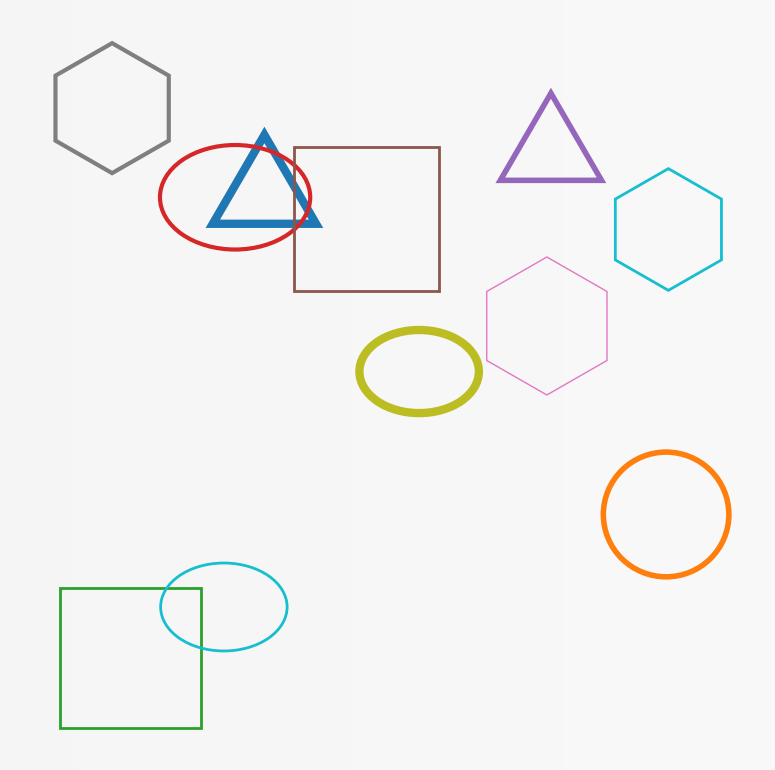[{"shape": "triangle", "thickness": 3, "radius": 0.38, "center": [0.341, 0.748]}, {"shape": "circle", "thickness": 2, "radius": 0.4, "center": [0.859, 0.332]}, {"shape": "square", "thickness": 1, "radius": 0.46, "center": [0.168, 0.145]}, {"shape": "oval", "thickness": 1.5, "radius": 0.48, "center": [0.303, 0.744]}, {"shape": "triangle", "thickness": 2, "radius": 0.38, "center": [0.711, 0.803]}, {"shape": "square", "thickness": 1, "radius": 0.47, "center": [0.473, 0.715]}, {"shape": "hexagon", "thickness": 0.5, "radius": 0.45, "center": [0.706, 0.577]}, {"shape": "hexagon", "thickness": 1.5, "radius": 0.42, "center": [0.145, 0.86]}, {"shape": "oval", "thickness": 3, "radius": 0.39, "center": [0.541, 0.517]}, {"shape": "hexagon", "thickness": 1, "radius": 0.4, "center": [0.862, 0.702]}, {"shape": "oval", "thickness": 1, "radius": 0.41, "center": [0.289, 0.212]}]